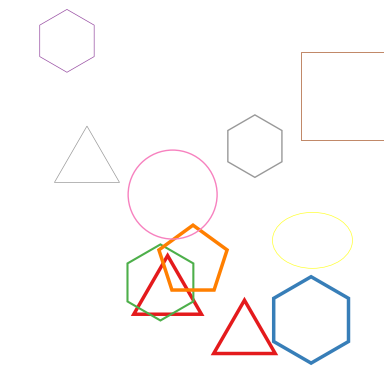[{"shape": "triangle", "thickness": 2.5, "radius": 0.46, "center": [0.635, 0.128]}, {"shape": "triangle", "thickness": 2.5, "radius": 0.51, "center": [0.435, 0.235]}, {"shape": "hexagon", "thickness": 2.5, "radius": 0.56, "center": [0.808, 0.169]}, {"shape": "hexagon", "thickness": 1.5, "radius": 0.49, "center": [0.417, 0.266]}, {"shape": "hexagon", "thickness": 0.5, "radius": 0.41, "center": [0.174, 0.894]}, {"shape": "pentagon", "thickness": 2.5, "radius": 0.47, "center": [0.501, 0.322]}, {"shape": "oval", "thickness": 0.5, "radius": 0.52, "center": [0.812, 0.376]}, {"shape": "square", "thickness": 0.5, "radius": 0.57, "center": [0.897, 0.752]}, {"shape": "circle", "thickness": 1, "radius": 0.58, "center": [0.448, 0.495]}, {"shape": "triangle", "thickness": 0.5, "radius": 0.49, "center": [0.226, 0.575]}, {"shape": "hexagon", "thickness": 1, "radius": 0.41, "center": [0.662, 0.62]}]